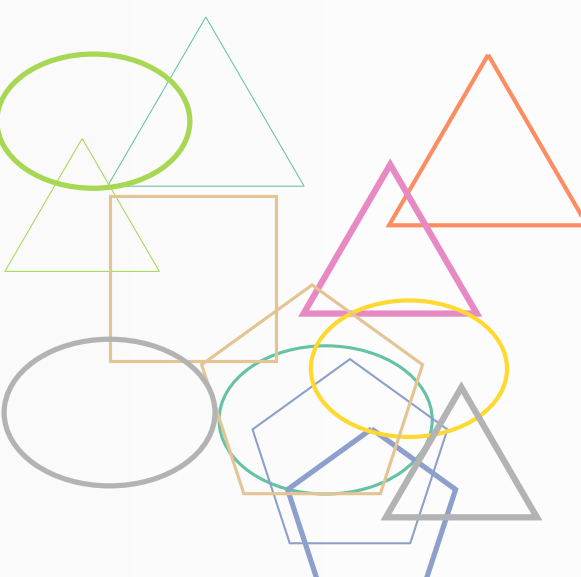[{"shape": "triangle", "thickness": 0.5, "radius": 0.98, "center": [0.354, 0.774]}, {"shape": "oval", "thickness": 1.5, "radius": 0.92, "center": [0.56, 0.272]}, {"shape": "triangle", "thickness": 2, "radius": 0.98, "center": [0.84, 0.707]}, {"shape": "pentagon", "thickness": 2.5, "radius": 0.76, "center": [0.639, 0.105]}, {"shape": "pentagon", "thickness": 1, "radius": 0.88, "center": [0.602, 0.201]}, {"shape": "triangle", "thickness": 3, "radius": 0.86, "center": [0.671, 0.542]}, {"shape": "triangle", "thickness": 0.5, "radius": 0.77, "center": [0.141, 0.606]}, {"shape": "oval", "thickness": 2.5, "radius": 0.83, "center": [0.161, 0.789]}, {"shape": "oval", "thickness": 2, "radius": 0.84, "center": [0.704, 0.361]}, {"shape": "square", "thickness": 1.5, "radius": 0.71, "center": [0.331, 0.517]}, {"shape": "pentagon", "thickness": 1.5, "radius": 1.0, "center": [0.537, 0.306]}, {"shape": "triangle", "thickness": 3, "radius": 0.75, "center": [0.794, 0.178]}, {"shape": "oval", "thickness": 2.5, "radius": 0.91, "center": [0.188, 0.285]}]